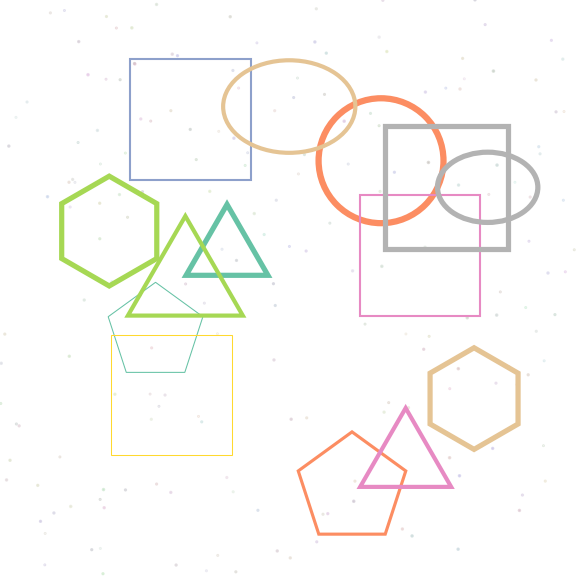[{"shape": "pentagon", "thickness": 0.5, "radius": 0.43, "center": [0.269, 0.424]}, {"shape": "triangle", "thickness": 2.5, "radius": 0.41, "center": [0.393, 0.563]}, {"shape": "circle", "thickness": 3, "radius": 0.54, "center": [0.66, 0.721]}, {"shape": "pentagon", "thickness": 1.5, "radius": 0.49, "center": [0.61, 0.153]}, {"shape": "square", "thickness": 1, "radius": 0.53, "center": [0.33, 0.792]}, {"shape": "square", "thickness": 1, "radius": 0.52, "center": [0.728, 0.556]}, {"shape": "triangle", "thickness": 2, "radius": 0.45, "center": [0.702, 0.202]}, {"shape": "triangle", "thickness": 2, "radius": 0.57, "center": [0.321, 0.51]}, {"shape": "hexagon", "thickness": 2.5, "radius": 0.48, "center": [0.189, 0.599]}, {"shape": "square", "thickness": 0.5, "radius": 0.52, "center": [0.297, 0.315]}, {"shape": "hexagon", "thickness": 2.5, "radius": 0.44, "center": [0.821, 0.309]}, {"shape": "oval", "thickness": 2, "radius": 0.57, "center": [0.501, 0.815]}, {"shape": "oval", "thickness": 2.5, "radius": 0.43, "center": [0.844, 0.675]}, {"shape": "square", "thickness": 2.5, "radius": 0.53, "center": [0.773, 0.675]}]